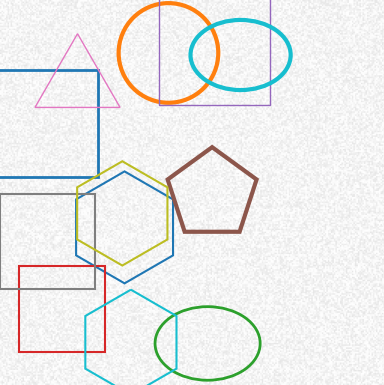[{"shape": "square", "thickness": 2, "radius": 0.7, "center": [0.115, 0.68]}, {"shape": "hexagon", "thickness": 1.5, "radius": 0.73, "center": [0.324, 0.409]}, {"shape": "circle", "thickness": 3, "radius": 0.65, "center": [0.438, 0.862]}, {"shape": "oval", "thickness": 2, "radius": 0.68, "center": [0.539, 0.108]}, {"shape": "square", "thickness": 1.5, "radius": 0.56, "center": [0.161, 0.197]}, {"shape": "square", "thickness": 1, "radius": 0.72, "center": [0.556, 0.872]}, {"shape": "pentagon", "thickness": 3, "radius": 0.61, "center": [0.551, 0.496]}, {"shape": "triangle", "thickness": 1, "radius": 0.64, "center": [0.201, 0.785]}, {"shape": "square", "thickness": 1.5, "radius": 0.62, "center": [0.124, 0.373]}, {"shape": "hexagon", "thickness": 1.5, "radius": 0.68, "center": [0.318, 0.446]}, {"shape": "hexagon", "thickness": 1.5, "radius": 0.68, "center": [0.34, 0.111]}, {"shape": "oval", "thickness": 3, "radius": 0.65, "center": [0.625, 0.857]}]